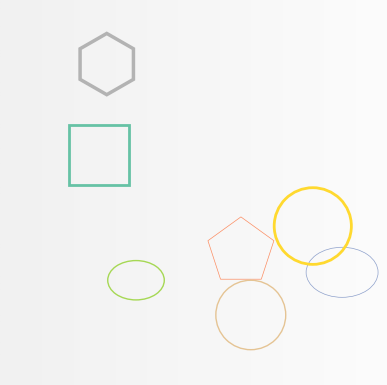[{"shape": "square", "thickness": 2, "radius": 0.39, "center": [0.255, 0.596]}, {"shape": "pentagon", "thickness": 0.5, "radius": 0.45, "center": [0.622, 0.347]}, {"shape": "oval", "thickness": 0.5, "radius": 0.46, "center": [0.883, 0.293]}, {"shape": "oval", "thickness": 1, "radius": 0.36, "center": [0.351, 0.272]}, {"shape": "circle", "thickness": 2, "radius": 0.5, "center": [0.807, 0.413]}, {"shape": "circle", "thickness": 1, "radius": 0.45, "center": [0.647, 0.182]}, {"shape": "hexagon", "thickness": 2.5, "radius": 0.4, "center": [0.276, 0.834]}]